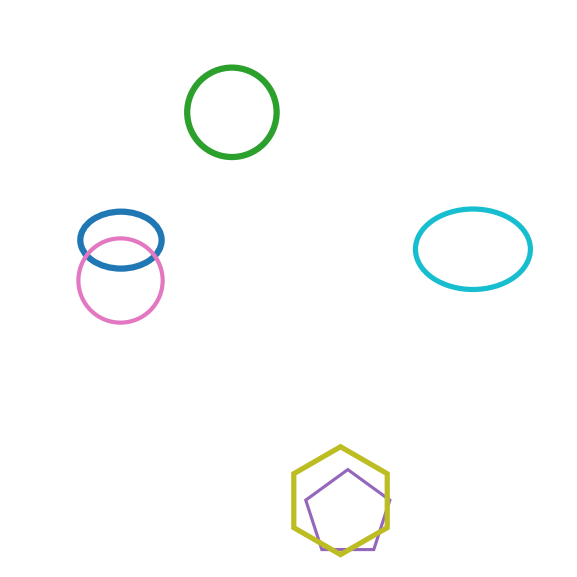[{"shape": "oval", "thickness": 3, "radius": 0.35, "center": [0.209, 0.583]}, {"shape": "circle", "thickness": 3, "radius": 0.39, "center": [0.402, 0.805]}, {"shape": "pentagon", "thickness": 1.5, "radius": 0.38, "center": [0.602, 0.109]}, {"shape": "circle", "thickness": 2, "radius": 0.36, "center": [0.209, 0.513]}, {"shape": "hexagon", "thickness": 2.5, "radius": 0.47, "center": [0.59, 0.132]}, {"shape": "oval", "thickness": 2.5, "radius": 0.5, "center": [0.819, 0.568]}]